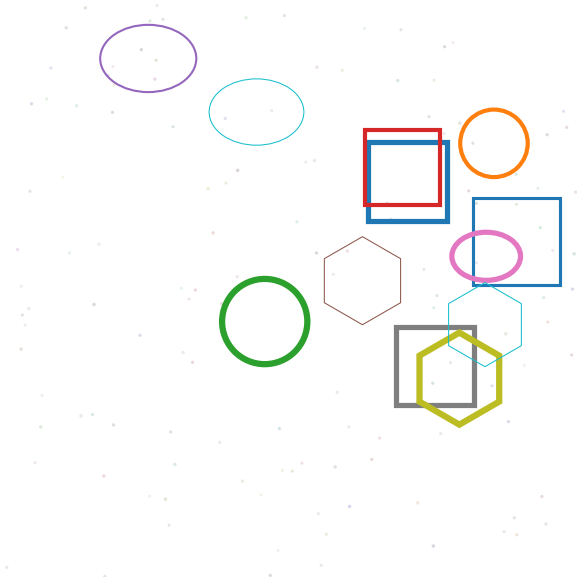[{"shape": "square", "thickness": 1.5, "radius": 0.38, "center": [0.895, 0.581]}, {"shape": "square", "thickness": 2.5, "radius": 0.34, "center": [0.706, 0.685]}, {"shape": "circle", "thickness": 2, "radius": 0.29, "center": [0.855, 0.751]}, {"shape": "circle", "thickness": 3, "radius": 0.37, "center": [0.458, 0.442]}, {"shape": "square", "thickness": 2, "radius": 0.32, "center": [0.697, 0.709]}, {"shape": "oval", "thickness": 1, "radius": 0.42, "center": [0.257, 0.898]}, {"shape": "hexagon", "thickness": 0.5, "radius": 0.38, "center": [0.628, 0.513]}, {"shape": "oval", "thickness": 2.5, "radius": 0.3, "center": [0.842, 0.555]}, {"shape": "square", "thickness": 2.5, "radius": 0.34, "center": [0.754, 0.365]}, {"shape": "hexagon", "thickness": 3, "radius": 0.4, "center": [0.795, 0.344]}, {"shape": "oval", "thickness": 0.5, "radius": 0.41, "center": [0.444, 0.805]}, {"shape": "hexagon", "thickness": 0.5, "radius": 0.36, "center": [0.84, 0.437]}]